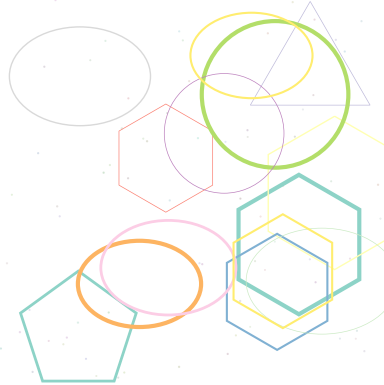[{"shape": "hexagon", "thickness": 3, "radius": 0.91, "center": [0.776, 0.365]}, {"shape": "pentagon", "thickness": 2, "radius": 0.79, "center": [0.204, 0.138]}, {"shape": "hexagon", "thickness": 1, "radius": 1.0, "center": [0.869, 0.499]}, {"shape": "triangle", "thickness": 0.5, "radius": 0.9, "center": [0.806, 0.817]}, {"shape": "hexagon", "thickness": 0.5, "radius": 0.7, "center": [0.431, 0.589]}, {"shape": "hexagon", "thickness": 1.5, "radius": 0.75, "center": [0.72, 0.242]}, {"shape": "oval", "thickness": 3, "radius": 0.8, "center": [0.362, 0.263]}, {"shape": "circle", "thickness": 3, "radius": 0.95, "center": [0.714, 0.755]}, {"shape": "oval", "thickness": 2, "radius": 0.88, "center": [0.437, 0.305]}, {"shape": "oval", "thickness": 1, "radius": 0.92, "center": [0.208, 0.802]}, {"shape": "circle", "thickness": 0.5, "radius": 0.78, "center": [0.582, 0.654]}, {"shape": "oval", "thickness": 0.5, "radius": 0.98, "center": [0.836, 0.27]}, {"shape": "hexagon", "thickness": 1.5, "radius": 0.74, "center": [0.735, 0.296]}, {"shape": "oval", "thickness": 1.5, "radius": 0.79, "center": [0.653, 0.856]}]